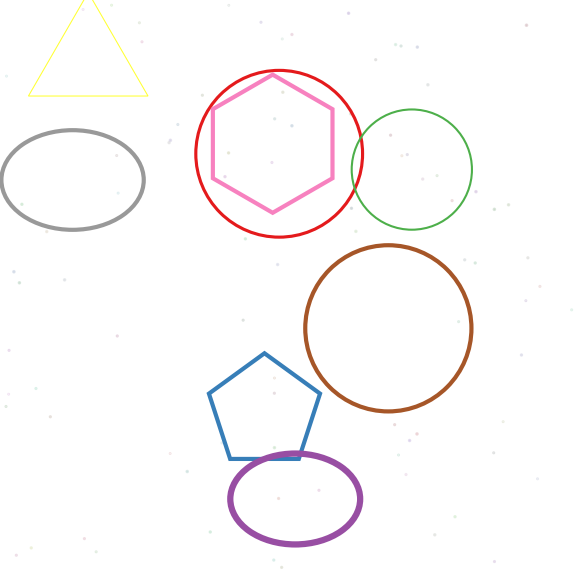[{"shape": "circle", "thickness": 1.5, "radius": 0.72, "center": [0.483, 0.733]}, {"shape": "pentagon", "thickness": 2, "radius": 0.51, "center": [0.458, 0.286]}, {"shape": "circle", "thickness": 1, "radius": 0.52, "center": [0.713, 0.705]}, {"shape": "oval", "thickness": 3, "radius": 0.56, "center": [0.511, 0.135]}, {"shape": "triangle", "thickness": 0.5, "radius": 0.6, "center": [0.153, 0.893]}, {"shape": "circle", "thickness": 2, "radius": 0.72, "center": [0.672, 0.431]}, {"shape": "hexagon", "thickness": 2, "radius": 0.6, "center": [0.472, 0.75]}, {"shape": "oval", "thickness": 2, "radius": 0.62, "center": [0.126, 0.687]}]